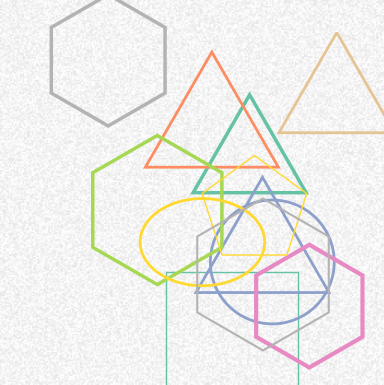[{"shape": "triangle", "thickness": 2.5, "radius": 0.85, "center": [0.648, 0.584]}, {"shape": "square", "thickness": 1, "radius": 0.86, "center": [0.602, 0.123]}, {"shape": "triangle", "thickness": 2, "radius": 1.0, "center": [0.55, 0.665]}, {"shape": "triangle", "thickness": 2, "radius": 1.0, "center": [0.682, 0.34]}, {"shape": "circle", "thickness": 2, "radius": 0.8, "center": [0.707, 0.32]}, {"shape": "hexagon", "thickness": 3, "radius": 0.8, "center": [0.803, 0.205]}, {"shape": "hexagon", "thickness": 2.5, "radius": 0.97, "center": [0.409, 0.455]}, {"shape": "oval", "thickness": 2, "radius": 0.81, "center": [0.526, 0.371]}, {"shape": "pentagon", "thickness": 1, "radius": 0.71, "center": [0.661, 0.453]}, {"shape": "triangle", "thickness": 2, "radius": 0.87, "center": [0.875, 0.742]}, {"shape": "hexagon", "thickness": 1.5, "radius": 0.99, "center": [0.683, 0.287]}, {"shape": "hexagon", "thickness": 2.5, "radius": 0.85, "center": [0.281, 0.843]}]